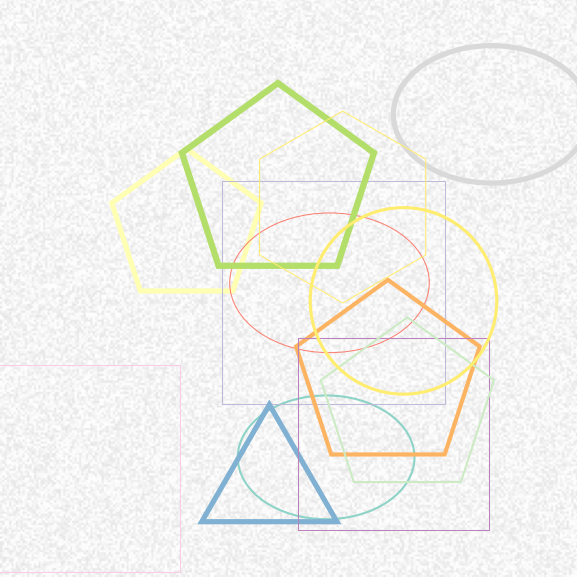[{"shape": "oval", "thickness": 1, "radius": 0.77, "center": [0.565, 0.207]}, {"shape": "pentagon", "thickness": 2.5, "radius": 0.68, "center": [0.323, 0.605]}, {"shape": "square", "thickness": 0.5, "radius": 0.97, "center": [0.578, 0.493]}, {"shape": "oval", "thickness": 0.5, "radius": 0.86, "center": [0.571, 0.509]}, {"shape": "triangle", "thickness": 2.5, "radius": 0.68, "center": [0.466, 0.163]}, {"shape": "pentagon", "thickness": 2, "radius": 0.84, "center": [0.672, 0.347]}, {"shape": "pentagon", "thickness": 3, "radius": 0.87, "center": [0.481, 0.68]}, {"shape": "square", "thickness": 0.5, "radius": 0.9, "center": [0.132, 0.188]}, {"shape": "oval", "thickness": 2.5, "radius": 0.85, "center": [0.851, 0.801]}, {"shape": "square", "thickness": 0.5, "radius": 0.83, "center": [0.681, 0.247]}, {"shape": "pentagon", "thickness": 1, "radius": 0.79, "center": [0.705, 0.292]}, {"shape": "circle", "thickness": 1.5, "radius": 0.81, "center": [0.699, 0.478]}, {"shape": "hexagon", "thickness": 0.5, "radius": 0.83, "center": [0.593, 0.641]}]